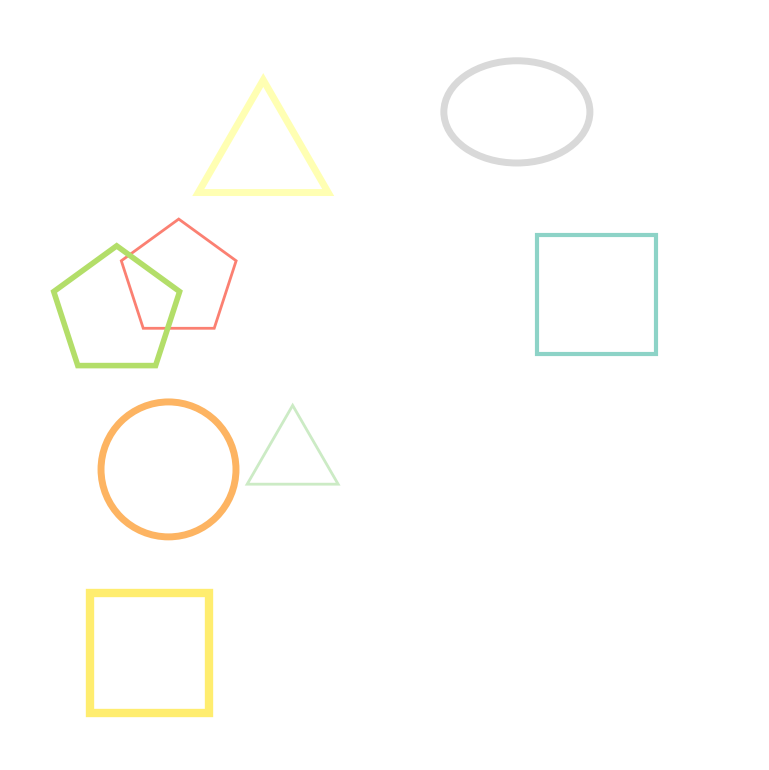[{"shape": "square", "thickness": 1.5, "radius": 0.39, "center": [0.775, 0.618]}, {"shape": "triangle", "thickness": 2.5, "radius": 0.49, "center": [0.342, 0.799]}, {"shape": "pentagon", "thickness": 1, "radius": 0.39, "center": [0.232, 0.637]}, {"shape": "circle", "thickness": 2.5, "radius": 0.44, "center": [0.219, 0.39]}, {"shape": "pentagon", "thickness": 2, "radius": 0.43, "center": [0.152, 0.595]}, {"shape": "oval", "thickness": 2.5, "radius": 0.47, "center": [0.671, 0.855]}, {"shape": "triangle", "thickness": 1, "radius": 0.34, "center": [0.38, 0.405]}, {"shape": "square", "thickness": 3, "radius": 0.39, "center": [0.194, 0.152]}]